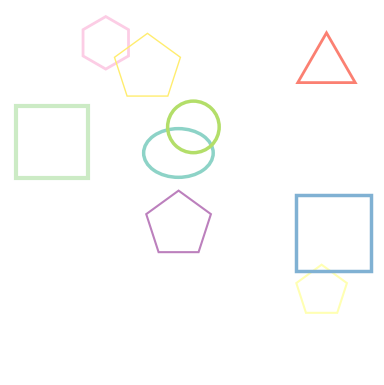[{"shape": "oval", "thickness": 2.5, "radius": 0.45, "center": [0.463, 0.603]}, {"shape": "pentagon", "thickness": 1.5, "radius": 0.35, "center": [0.835, 0.243]}, {"shape": "triangle", "thickness": 2, "radius": 0.43, "center": [0.848, 0.829]}, {"shape": "square", "thickness": 2.5, "radius": 0.49, "center": [0.867, 0.395]}, {"shape": "circle", "thickness": 2.5, "radius": 0.33, "center": [0.502, 0.67]}, {"shape": "hexagon", "thickness": 2, "radius": 0.34, "center": [0.275, 0.889]}, {"shape": "pentagon", "thickness": 1.5, "radius": 0.44, "center": [0.464, 0.417]}, {"shape": "square", "thickness": 3, "radius": 0.47, "center": [0.135, 0.632]}, {"shape": "pentagon", "thickness": 1, "radius": 0.45, "center": [0.383, 0.823]}]